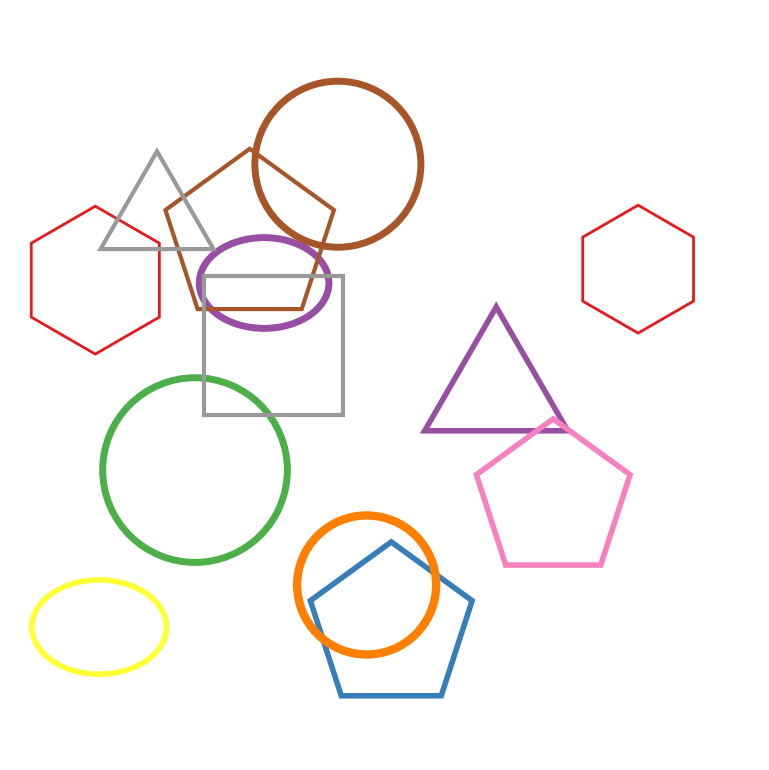[{"shape": "hexagon", "thickness": 1, "radius": 0.42, "center": [0.829, 0.65]}, {"shape": "hexagon", "thickness": 1, "radius": 0.48, "center": [0.124, 0.636]}, {"shape": "pentagon", "thickness": 2, "radius": 0.55, "center": [0.508, 0.186]}, {"shape": "circle", "thickness": 2.5, "radius": 0.6, "center": [0.253, 0.39]}, {"shape": "oval", "thickness": 2.5, "radius": 0.42, "center": [0.343, 0.632]}, {"shape": "triangle", "thickness": 2, "radius": 0.54, "center": [0.644, 0.494]}, {"shape": "circle", "thickness": 3, "radius": 0.45, "center": [0.476, 0.24]}, {"shape": "oval", "thickness": 2, "radius": 0.44, "center": [0.129, 0.186]}, {"shape": "pentagon", "thickness": 1.5, "radius": 0.58, "center": [0.324, 0.692]}, {"shape": "circle", "thickness": 2.5, "radius": 0.54, "center": [0.439, 0.787]}, {"shape": "pentagon", "thickness": 2, "radius": 0.52, "center": [0.718, 0.351]}, {"shape": "triangle", "thickness": 1.5, "radius": 0.42, "center": [0.204, 0.719]}, {"shape": "square", "thickness": 1.5, "radius": 0.45, "center": [0.355, 0.551]}]